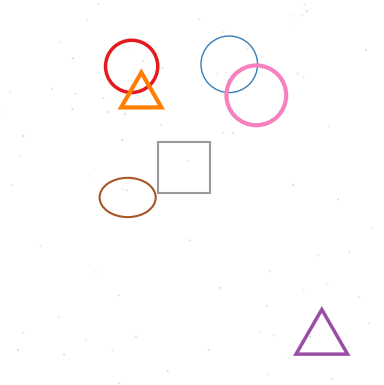[{"shape": "circle", "thickness": 2.5, "radius": 0.34, "center": [0.342, 0.828]}, {"shape": "circle", "thickness": 1, "radius": 0.37, "center": [0.595, 0.833]}, {"shape": "triangle", "thickness": 2.5, "radius": 0.39, "center": [0.836, 0.119]}, {"shape": "triangle", "thickness": 3, "radius": 0.3, "center": [0.367, 0.751]}, {"shape": "oval", "thickness": 1.5, "radius": 0.36, "center": [0.332, 0.487]}, {"shape": "circle", "thickness": 3, "radius": 0.39, "center": [0.666, 0.752]}, {"shape": "square", "thickness": 1.5, "radius": 0.33, "center": [0.478, 0.565]}]